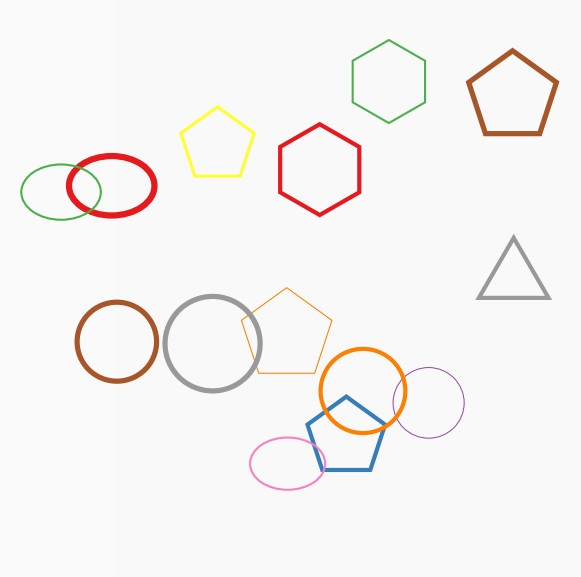[{"shape": "oval", "thickness": 3, "radius": 0.37, "center": [0.192, 0.677]}, {"shape": "hexagon", "thickness": 2, "radius": 0.39, "center": [0.55, 0.705]}, {"shape": "pentagon", "thickness": 2, "radius": 0.35, "center": [0.596, 0.242]}, {"shape": "hexagon", "thickness": 1, "radius": 0.36, "center": [0.669, 0.858]}, {"shape": "oval", "thickness": 1, "radius": 0.34, "center": [0.105, 0.666]}, {"shape": "circle", "thickness": 0.5, "radius": 0.31, "center": [0.737, 0.302]}, {"shape": "pentagon", "thickness": 0.5, "radius": 0.41, "center": [0.493, 0.419]}, {"shape": "circle", "thickness": 2, "radius": 0.36, "center": [0.624, 0.322]}, {"shape": "pentagon", "thickness": 1.5, "radius": 0.33, "center": [0.374, 0.748]}, {"shape": "circle", "thickness": 2.5, "radius": 0.34, "center": [0.201, 0.407]}, {"shape": "pentagon", "thickness": 2.5, "radius": 0.4, "center": [0.882, 0.832]}, {"shape": "oval", "thickness": 1, "radius": 0.32, "center": [0.495, 0.196]}, {"shape": "circle", "thickness": 2.5, "radius": 0.41, "center": [0.366, 0.404]}, {"shape": "triangle", "thickness": 2, "radius": 0.35, "center": [0.884, 0.518]}]